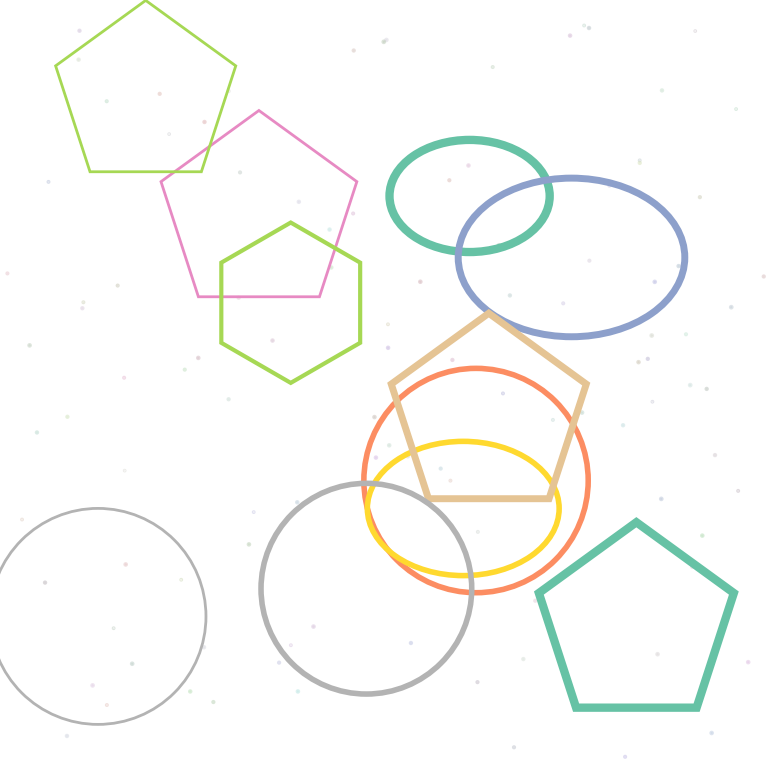[{"shape": "pentagon", "thickness": 3, "radius": 0.67, "center": [0.826, 0.189]}, {"shape": "oval", "thickness": 3, "radius": 0.52, "center": [0.61, 0.745]}, {"shape": "circle", "thickness": 2, "radius": 0.73, "center": [0.618, 0.376]}, {"shape": "oval", "thickness": 2.5, "radius": 0.74, "center": [0.742, 0.666]}, {"shape": "pentagon", "thickness": 1, "radius": 0.67, "center": [0.336, 0.723]}, {"shape": "hexagon", "thickness": 1.5, "radius": 0.52, "center": [0.378, 0.607]}, {"shape": "pentagon", "thickness": 1, "radius": 0.62, "center": [0.189, 0.876]}, {"shape": "oval", "thickness": 2, "radius": 0.62, "center": [0.602, 0.34]}, {"shape": "pentagon", "thickness": 2.5, "radius": 0.67, "center": [0.635, 0.46]}, {"shape": "circle", "thickness": 1, "radius": 0.7, "center": [0.127, 0.199]}, {"shape": "circle", "thickness": 2, "radius": 0.68, "center": [0.476, 0.235]}]